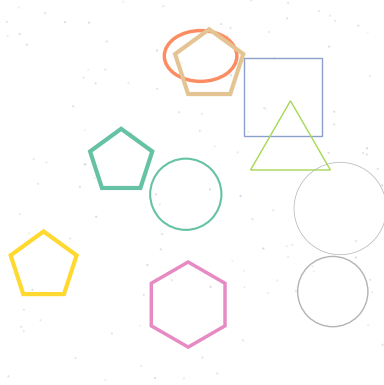[{"shape": "circle", "thickness": 1.5, "radius": 0.46, "center": [0.483, 0.495]}, {"shape": "pentagon", "thickness": 3, "radius": 0.42, "center": [0.315, 0.58]}, {"shape": "oval", "thickness": 2.5, "radius": 0.47, "center": [0.521, 0.855]}, {"shape": "square", "thickness": 1, "radius": 0.51, "center": [0.735, 0.749]}, {"shape": "hexagon", "thickness": 2.5, "radius": 0.55, "center": [0.489, 0.209]}, {"shape": "triangle", "thickness": 1, "radius": 0.6, "center": [0.754, 0.618]}, {"shape": "pentagon", "thickness": 3, "radius": 0.45, "center": [0.113, 0.309]}, {"shape": "pentagon", "thickness": 3, "radius": 0.47, "center": [0.543, 0.831]}, {"shape": "circle", "thickness": 0.5, "radius": 0.6, "center": [0.884, 0.458]}, {"shape": "circle", "thickness": 1, "radius": 0.46, "center": [0.864, 0.243]}]